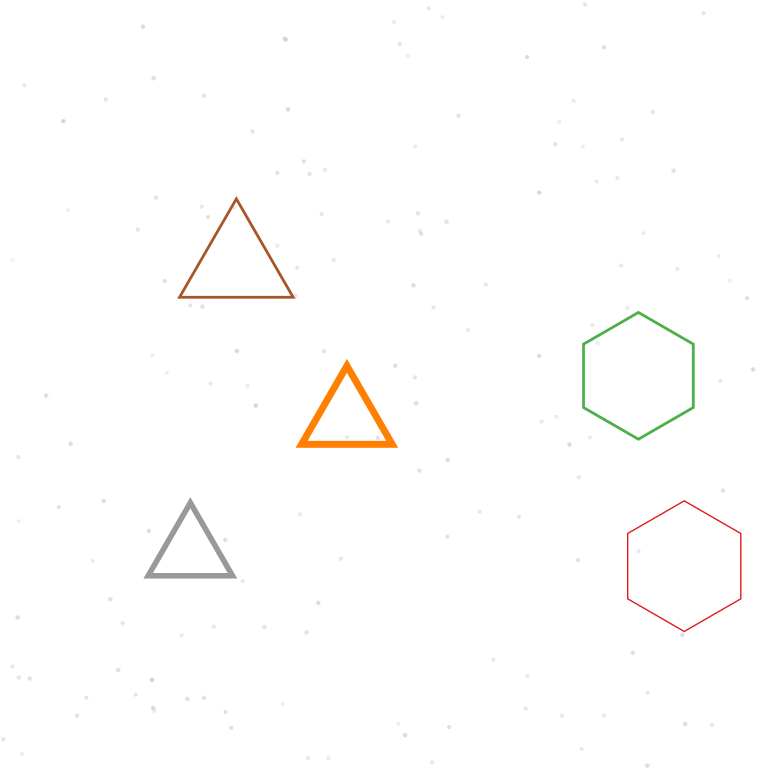[{"shape": "hexagon", "thickness": 0.5, "radius": 0.42, "center": [0.889, 0.265]}, {"shape": "hexagon", "thickness": 1, "radius": 0.41, "center": [0.829, 0.512]}, {"shape": "triangle", "thickness": 2.5, "radius": 0.34, "center": [0.451, 0.457]}, {"shape": "triangle", "thickness": 1, "radius": 0.43, "center": [0.307, 0.657]}, {"shape": "triangle", "thickness": 2, "radius": 0.32, "center": [0.247, 0.284]}]